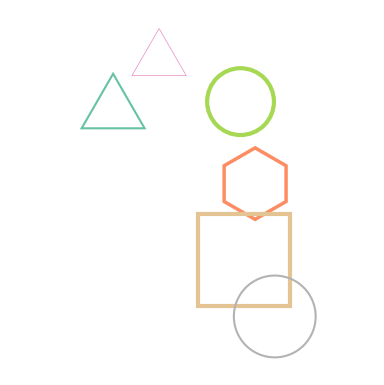[{"shape": "triangle", "thickness": 1.5, "radius": 0.47, "center": [0.294, 0.714]}, {"shape": "hexagon", "thickness": 2.5, "radius": 0.46, "center": [0.663, 0.523]}, {"shape": "triangle", "thickness": 0.5, "radius": 0.41, "center": [0.413, 0.844]}, {"shape": "circle", "thickness": 3, "radius": 0.43, "center": [0.625, 0.736]}, {"shape": "square", "thickness": 3, "radius": 0.6, "center": [0.634, 0.324]}, {"shape": "circle", "thickness": 1.5, "radius": 0.53, "center": [0.714, 0.178]}]